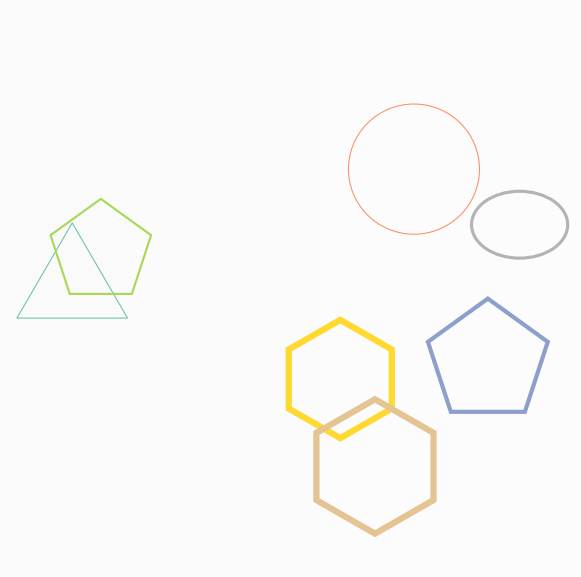[{"shape": "triangle", "thickness": 0.5, "radius": 0.55, "center": [0.124, 0.503]}, {"shape": "circle", "thickness": 0.5, "radius": 0.56, "center": [0.712, 0.706]}, {"shape": "pentagon", "thickness": 2, "radius": 0.54, "center": [0.839, 0.374]}, {"shape": "pentagon", "thickness": 1, "radius": 0.45, "center": [0.173, 0.564]}, {"shape": "hexagon", "thickness": 3, "radius": 0.51, "center": [0.585, 0.343]}, {"shape": "hexagon", "thickness": 3, "radius": 0.58, "center": [0.645, 0.191]}, {"shape": "oval", "thickness": 1.5, "radius": 0.41, "center": [0.894, 0.61]}]